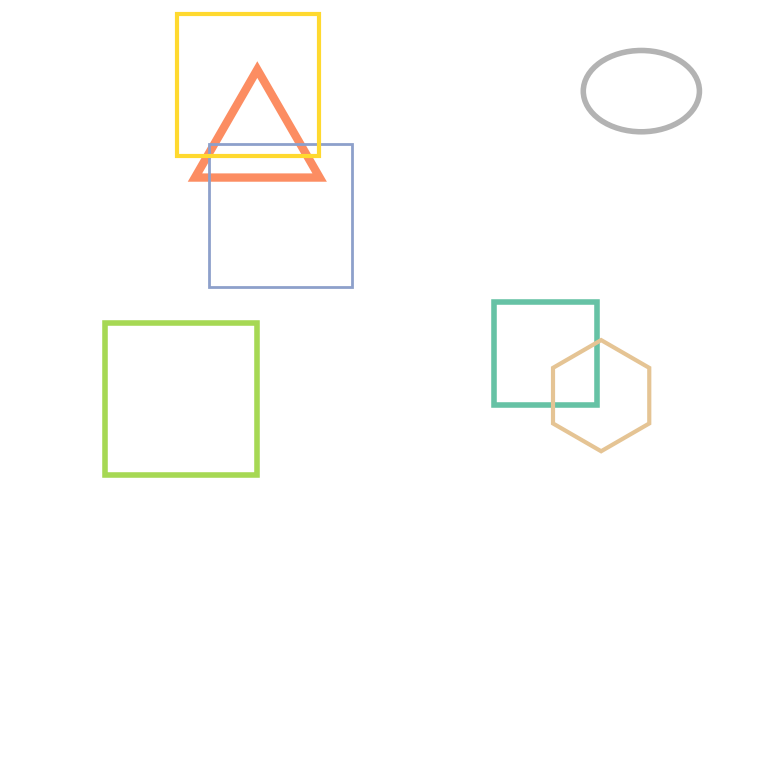[{"shape": "square", "thickness": 2, "radius": 0.33, "center": [0.709, 0.541]}, {"shape": "triangle", "thickness": 3, "radius": 0.47, "center": [0.334, 0.816]}, {"shape": "square", "thickness": 1, "radius": 0.47, "center": [0.364, 0.72]}, {"shape": "square", "thickness": 2, "radius": 0.49, "center": [0.235, 0.482]}, {"shape": "square", "thickness": 1.5, "radius": 0.46, "center": [0.322, 0.89]}, {"shape": "hexagon", "thickness": 1.5, "radius": 0.36, "center": [0.781, 0.486]}, {"shape": "oval", "thickness": 2, "radius": 0.38, "center": [0.833, 0.882]}]